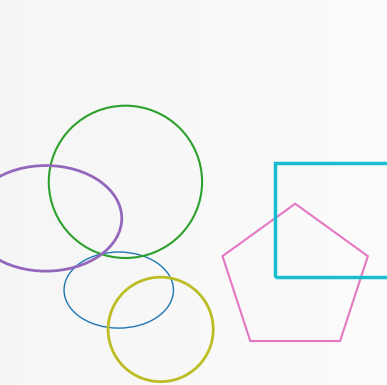[{"shape": "oval", "thickness": 1, "radius": 0.71, "center": [0.306, 0.247]}, {"shape": "circle", "thickness": 1.5, "radius": 0.99, "center": [0.324, 0.528]}, {"shape": "oval", "thickness": 2, "radius": 0.98, "center": [0.118, 0.433]}, {"shape": "pentagon", "thickness": 1.5, "radius": 0.99, "center": [0.762, 0.274]}, {"shape": "circle", "thickness": 2, "radius": 0.68, "center": [0.415, 0.144]}, {"shape": "square", "thickness": 2.5, "radius": 0.74, "center": [0.859, 0.429]}]